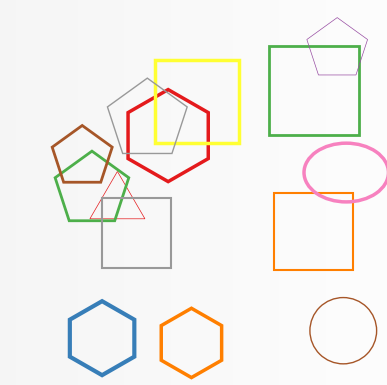[{"shape": "hexagon", "thickness": 2.5, "radius": 0.6, "center": [0.434, 0.648]}, {"shape": "triangle", "thickness": 0.5, "radius": 0.41, "center": [0.303, 0.473]}, {"shape": "hexagon", "thickness": 3, "radius": 0.48, "center": [0.263, 0.122]}, {"shape": "square", "thickness": 2, "radius": 0.58, "center": [0.81, 0.765]}, {"shape": "pentagon", "thickness": 2, "radius": 0.5, "center": [0.237, 0.507]}, {"shape": "pentagon", "thickness": 0.5, "radius": 0.41, "center": [0.87, 0.872]}, {"shape": "hexagon", "thickness": 2.5, "radius": 0.45, "center": [0.494, 0.109]}, {"shape": "square", "thickness": 1.5, "radius": 0.51, "center": [0.809, 0.399]}, {"shape": "square", "thickness": 2.5, "radius": 0.54, "center": [0.507, 0.736]}, {"shape": "pentagon", "thickness": 2, "radius": 0.41, "center": [0.212, 0.593]}, {"shape": "circle", "thickness": 1, "radius": 0.43, "center": [0.886, 0.141]}, {"shape": "oval", "thickness": 2.5, "radius": 0.54, "center": [0.894, 0.552]}, {"shape": "pentagon", "thickness": 1, "radius": 0.54, "center": [0.38, 0.689]}, {"shape": "square", "thickness": 1.5, "radius": 0.45, "center": [0.352, 0.395]}]